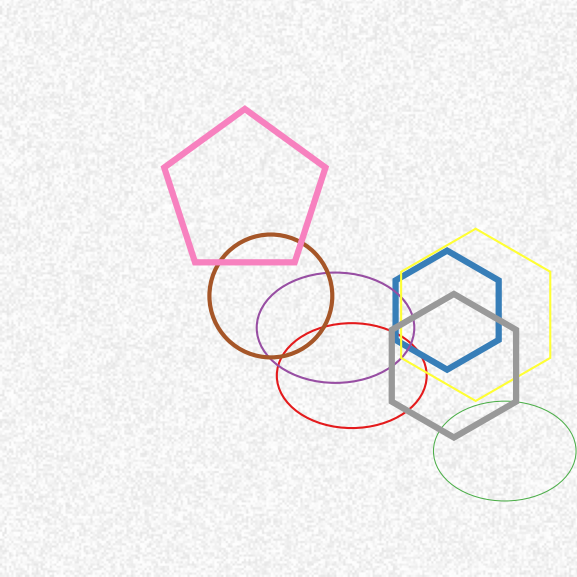[{"shape": "oval", "thickness": 1, "radius": 0.65, "center": [0.609, 0.349]}, {"shape": "hexagon", "thickness": 3, "radius": 0.52, "center": [0.774, 0.462]}, {"shape": "oval", "thickness": 0.5, "radius": 0.62, "center": [0.874, 0.218]}, {"shape": "oval", "thickness": 1, "radius": 0.68, "center": [0.581, 0.432]}, {"shape": "hexagon", "thickness": 1, "radius": 0.75, "center": [0.824, 0.454]}, {"shape": "circle", "thickness": 2, "radius": 0.53, "center": [0.469, 0.487]}, {"shape": "pentagon", "thickness": 3, "radius": 0.73, "center": [0.424, 0.664]}, {"shape": "hexagon", "thickness": 3, "radius": 0.62, "center": [0.786, 0.366]}]